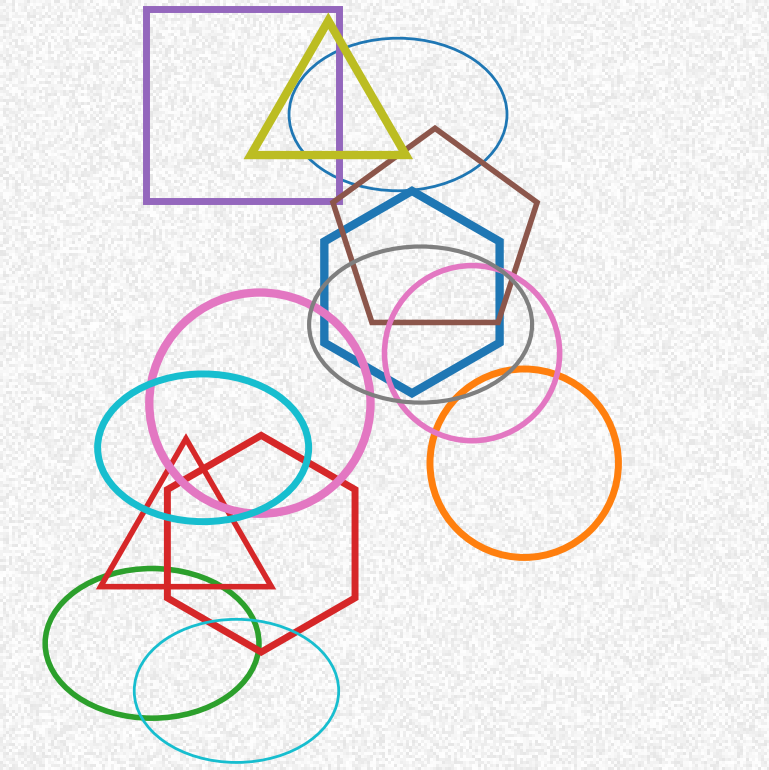[{"shape": "hexagon", "thickness": 3, "radius": 0.66, "center": [0.535, 0.621]}, {"shape": "oval", "thickness": 1, "radius": 0.71, "center": [0.517, 0.851]}, {"shape": "circle", "thickness": 2.5, "radius": 0.61, "center": [0.681, 0.398]}, {"shape": "oval", "thickness": 2, "radius": 0.69, "center": [0.197, 0.164]}, {"shape": "triangle", "thickness": 2, "radius": 0.64, "center": [0.242, 0.302]}, {"shape": "hexagon", "thickness": 2.5, "radius": 0.7, "center": [0.339, 0.294]}, {"shape": "square", "thickness": 2.5, "radius": 0.62, "center": [0.315, 0.864]}, {"shape": "pentagon", "thickness": 2, "radius": 0.7, "center": [0.565, 0.694]}, {"shape": "circle", "thickness": 2, "radius": 0.57, "center": [0.613, 0.541]}, {"shape": "circle", "thickness": 3, "radius": 0.72, "center": [0.338, 0.476]}, {"shape": "oval", "thickness": 1.5, "radius": 0.72, "center": [0.546, 0.578]}, {"shape": "triangle", "thickness": 3, "radius": 0.58, "center": [0.426, 0.857]}, {"shape": "oval", "thickness": 1, "radius": 0.66, "center": [0.307, 0.103]}, {"shape": "oval", "thickness": 2.5, "radius": 0.69, "center": [0.264, 0.418]}]